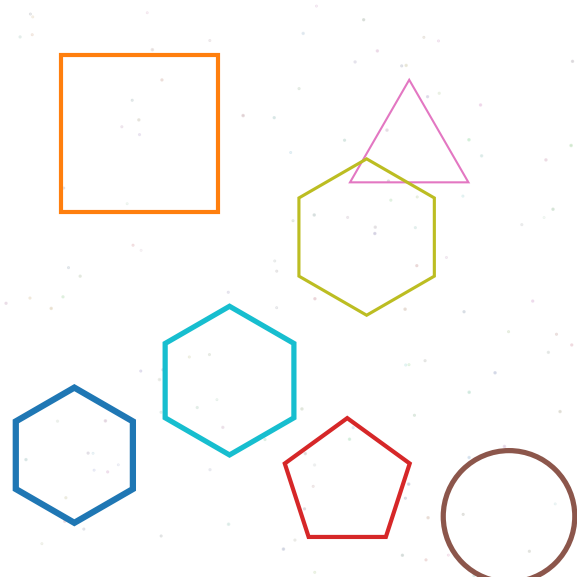[{"shape": "hexagon", "thickness": 3, "radius": 0.59, "center": [0.129, 0.211]}, {"shape": "square", "thickness": 2, "radius": 0.68, "center": [0.242, 0.768]}, {"shape": "pentagon", "thickness": 2, "radius": 0.57, "center": [0.601, 0.161]}, {"shape": "circle", "thickness": 2.5, "radius": 0.57, "center": [0.881, 0.105]}, {"shape": "triangle", "thickness": 1, "radius": 0.59, "center": [0.709, 0.743]}, {"shape": "hexagon", "thickness": 1.5, "radius": 0.68, "center": [0.635, 0.589]}, {"shape": "hexagon", "thickness": 2.5, "radius": 0.64, "center": [0.397, 0.34]}]